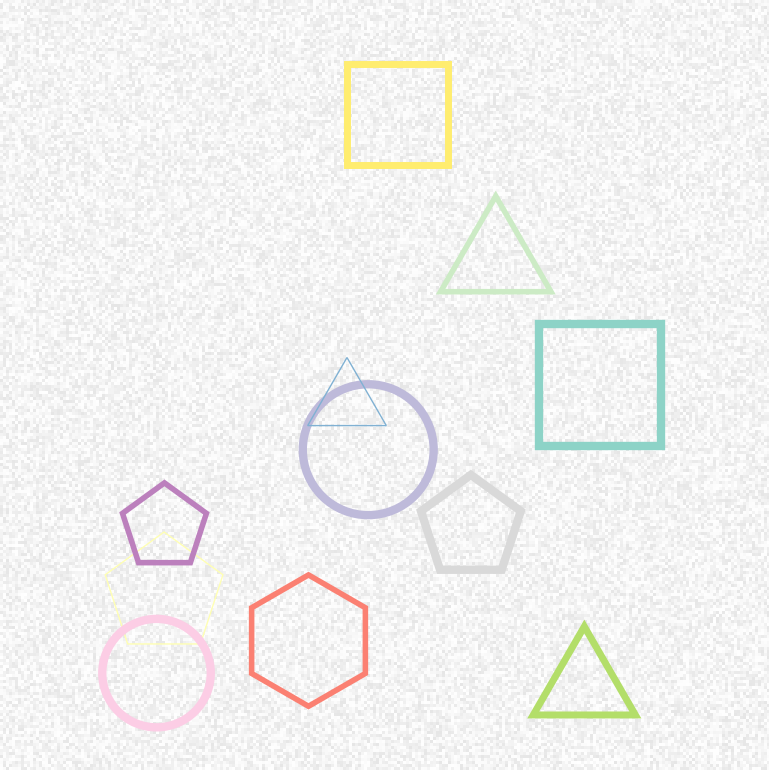[{"shape": "square", "thickness": 3, "radius": 0.4, "center": [0.779, 0.5]}, {"shape": "pentagon", "thickness": 0.5, "radius": 0.4, "center": [0.213, 0.229]}, {"shape": "circle", "thickness": 3, "radius": 0.42, "center": [0.478, 0.416]}, {"shape": "hexagon", "thickness": 2, "radius": 0.43, "center": [0.401, 0.168]}, {"shape": "triangle", "thickness": 0.5, "radius": 0.29, "center": [0.451, 0.477]}, {"shape": "triangle", "thickness": 2.5, "radius": 0.38, "center": [0.759, 0.11]}, {"shape": "circle", "thickness": 3, "radius": 0.35, "center": [0.203, 0.126]}, {"shape": "pentagon", "thickness": 3, "radius": 0.34, "center": [0.612, 0.315]}, {"shape": "pentagon", "thickness": 2, "radius": 0.29, "center": [0.214, 0.316]}, {"shape": "triangle", "thickness": 2, "radius": 0.41, "center": [0.644, 0.663]}, {"shape": "square", "thickness": 2.5, "radius": 0.33, "center": [0.516, 0.851]}]